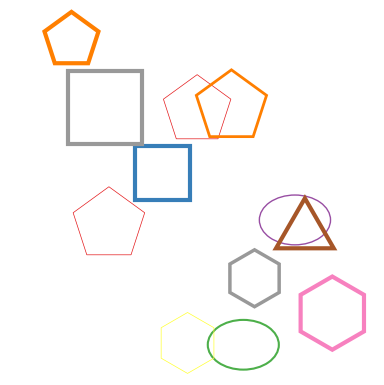[{"shape": "pentagon", "thickness": 0.5, "radius": 0.49, "center": [0.283, 0.417]}, {"shape": "pentagon", "thickness": 0.5, "radius": 0.46, "center": [0.512, 0.714]}, {"shape": "square", "thickness": 3, "radius": 0.35, "center": [0.422, 0.55]}, {"shape": "oval", "thickness": 1.5, "radius": 0.46, "center": [0.632, 0.105]}, {"shape": "oval", "thickness": 1, "radius": 0.46, "center": [0.766, 0.429]}, {"shape": "pentagon", "thickness": 3, "radius": 0.37, "center": [0.186, 0.895]}, {"shape": "pentagon", "thickness": 2, "radius": 0.48, "center": [0.601, 0.723]}, {"shape": "hexagon", "thickness": 0.5, "radius": 0.4, "center": [0.487, 0.109]}, {"shape": "triangle", "thickness": 3, "radius": 0.43, "center": [0.792, 0.398]}, {"shape": "hexagon", "thickness": 3, "radius": 0.48, "center": [0.863, 0.187]}, {"shape": "square", "thickness": 3, "radius": 0.48, "center": [0.272, 0.721]}, {"shape": "hexagon", "thickness": 2.5, "radius": 0.37, "center": [0.661, 0.277]}]